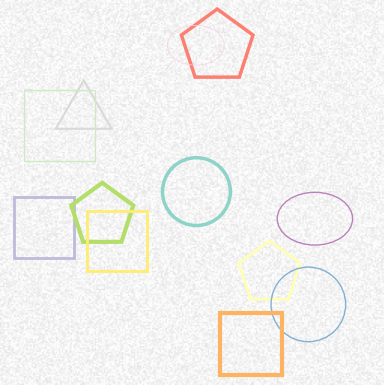[{"shape": "circle", "thickness": 2.5, "radius": 0.44, "center": [0.51, 0.502]}, {"shape": "pentagon", "thickness": 2, "radius": 0.42, "center": [0.7, 0.291]}, {"shape": "square", "thickness": 2, "radius": 0.39, "center": [0.114, 0.409]}, {"shape": "pentagon", "thickness": 2.5, "radius": 0.49, "center": [0.564, 0.879]}, {"shape": "circle", "thickness": 1, "radius": 0.48, "center": [0.801, 0.209]}, {"shape": "square", "thickness": 3, "radius": 0.41, "center": [0.652, 0.106]}, {"shape": "pentagon", "thickness": 3, "radius": 0.42, "center": [0.266, 0.44]}, {"shape": "oval", "thickness": 0.5, "radius": 0.37, "center": [0.508, 0.883]}, {"shape": "triangle", "thickness": 1.5, "radius": 0.42, "center": [0.217, 0.707]}, {"shape": "oval", "thickness": 1, "radius": 0.49, "center": [0.818, 0.432]}, {"shape": "square", "thickness": 1, "radius": 0.46, "center": [0.155, 0.674]}, {"shape": "square", "thickness": 2, "radius": 0.39, "center": [0.304, 0.374]}]